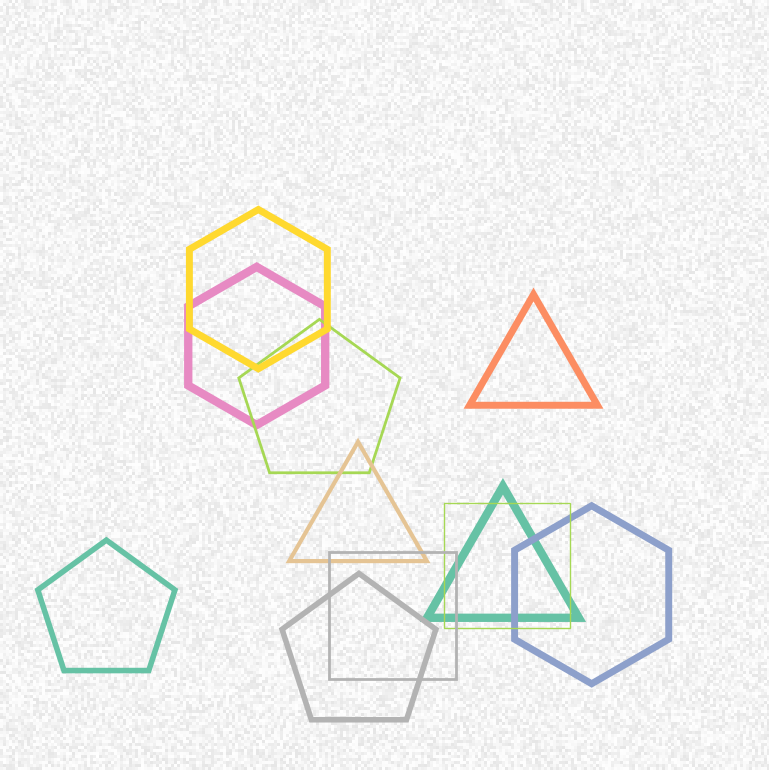[{"shape": "triangle", "thickness": 3, "radius": 0.57, "center": [0.653, 0.255]}, {"shape": "pentagon", "thickness": 2, "radius": 0.47, "center": [0.138, 0.205]}, {"shape": "triangle", "thickness": 2.5, "radius": 0.48, "center": [0.693, 0.522]}, {"shape": "hexagon", "thickness": 2.5, "radius": 0.58, "center": [0.768, 0.228]}, {"shape": "hexagon", "thickness": 3, "radius": 0.51, "center": [0.333, 0.551]}, {"shape": "pentagon", "thickness": 1, "radius": 0.55, "center": [0.415, 0.475]}, {"shape": "square", "thickness": 0.5, "radius": 0.41, "center": [0.658, 0.265]}, {"shape": "hexagon", "thickness": 2.5, "radius": 0.52, "center": [0.336, 0.624]}, {"shape": "triangle", "thickness": 1.5, "radius": 0.52, "center": [0.465, 0.323]}, {"shape": "square", "thickness": 1, "radius": 0.41, "center": [0.51, 0.201]}, {"shape": "pentagon", "thickness": 2, "radius": 0.53, "center": [0.466, 0.15]}]